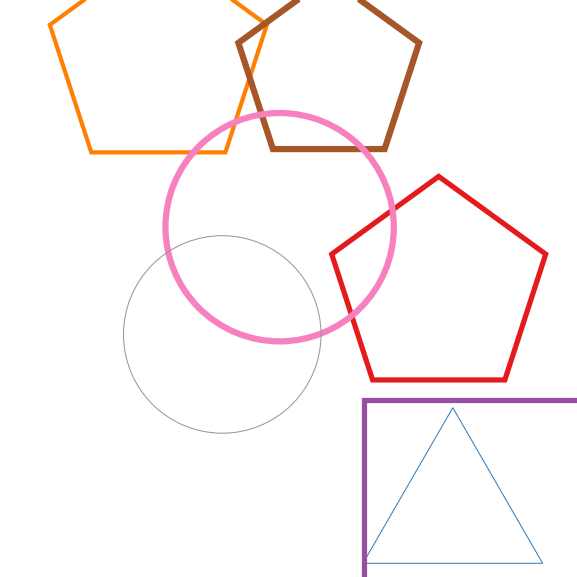[{"shape": "pentagon", "thickness": 2.5, "radius": 0.97, "center": [0.76, 0.499]}, {"shape": "triangle", "thickness": 0.5, "radius": 0.9, "center": [0.784, 0.114]}, {"shape": "square", "thickness": 2.5, "radius": 0.99, "center": [0.828, 0.109]}, {"shape": "pentagon", "thickness": 2, "radius": 0.99, "center": [0.274, 0.895]}, {"shape": "pentagon", "thickness": 3, "radius": 0.82, "center": [0.569, 0.874]}, {"shape": "circle", "thickness": 3, "radius": 0.99, "center": [0.484, 0.606]}, {"shape": "circle", "thickness": 0.5, "radius": 0.86, "center": [0.385, 0.42]}]